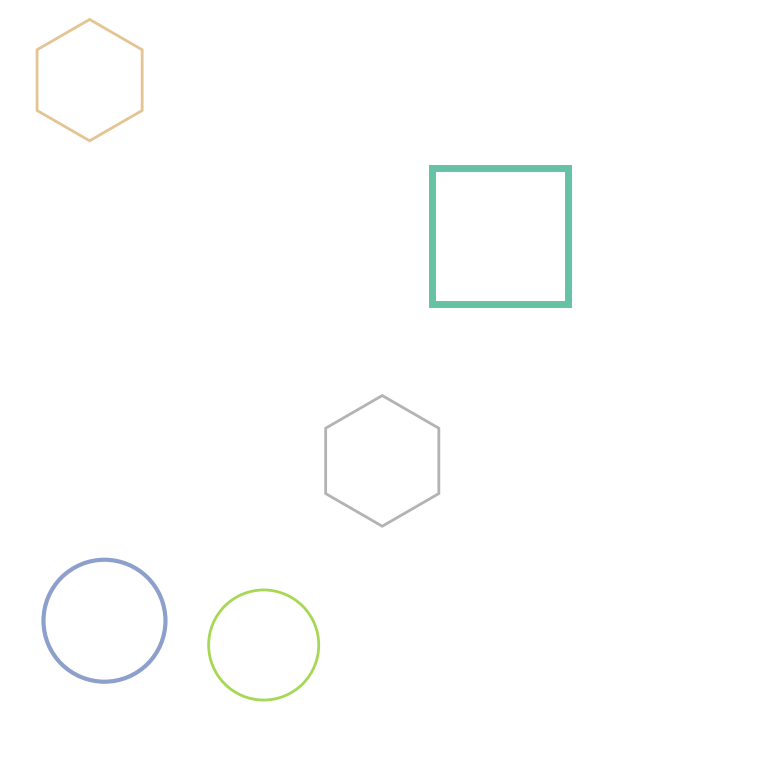[{"shape": "square", "thickness": 2.5, "radius": 0.44, "center": [0.65, 0.694]}, {"shape": "circle", "thickness": 1.5, "radius": 0.4, "center": [0.136, 0.194]}, {"shape": "circle", "thickness": 1, "radius": 0.36, "center": [0.342, 0.162]}, {"shape": "hexagon", "thickness": 1, "radius": 0.39, "center": [0.116, 0.896]}, {"shape": "hexagon", "thickness": 1, "radius": 0.42, "center": [0.496, 0.401]}]